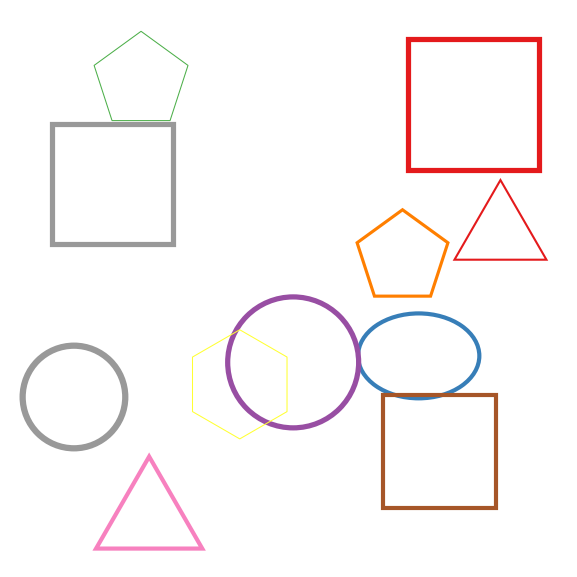[{"shape": "triangle", "thickness": 1, "radius": 0.46, "center": [0.867, 0.595]}, {"shape": "square", "thickness": 2.5, "radius": 0.57, "center": [0.82, 0.818]}, {"shape": "oval", "thickness": 2, "radius": 0.53, "center": [0.725, 0.383]}, {"shape": "pentagon", "thickness": 0.5, "radius": 0.43, "center": [0.244, 0.859]}, {"shape": "circle", "thickness": 2.5, "radius": 0.57, "center": [0.508, 0.372]}, {"shape": "pentagon", "thickness": 1.5, "radius": 0.41, "center": [0.697, 0.553]}, {"shape": "hexagon", "thickness": 0.5, "radius": 0.47, "center": [0.415, 0.334]}, {"shape": "square", "thickness": 2, "radius": 0.49, "center": [0.761, 0.217]}, {"shape": "triangle", "thickness": 2, "radius": 0.53, "center": [0.258, 0.102]}, {"shape": "square", "thickness": 2.5, "radius": 0.52, "center": [0.195, 0.681]}, {"shape": "circle", "thickness": 3, "radius": 0.44, "center": [0.128, 0.312]}]